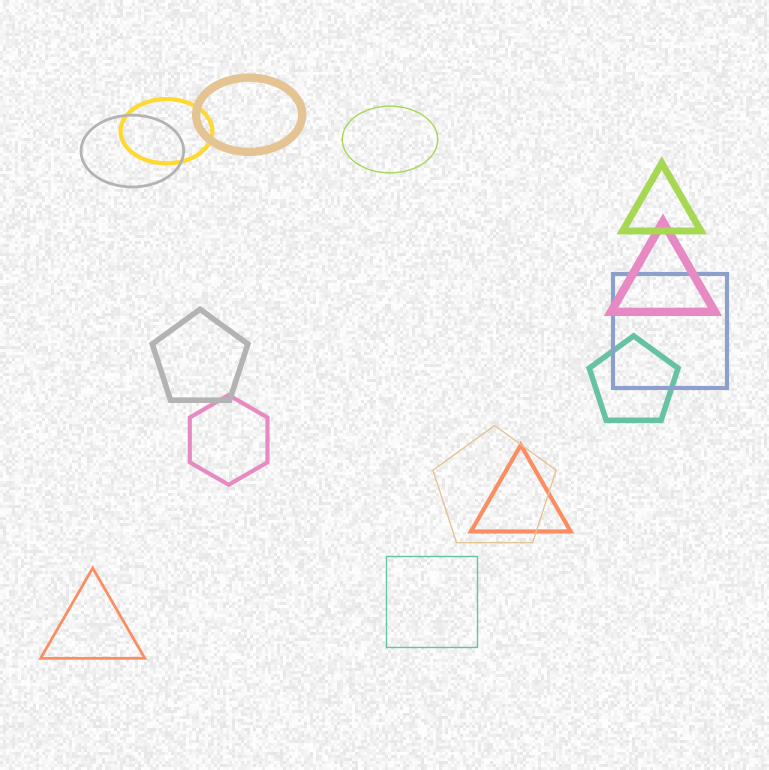[{"shape": "pentagon", "thickness": 2, "radius": 0.3, "center": [0.823, 0.503]}, {"shape": "square", "thickness": 0.5, "radius": 0.29, "center": [0.56, 0.219]}, {"shape": "triangle", "thickness": 1.5, "radius": 0.37, "center": [0.676, 0.347]}, {"shape": "triangle", "thickness": 1, "radius": 0.39, "center": [0.12, 0.184]}, {"shape": "square", "thickness": 1.5, "radius": 0.37, "center": [0.87, 0.571]}, {"shape": "triangle", "thickness": 3, "radius": 0.39, "center": [0.861, 0.634]}, {"shape": "hexagon", "thickness": 1.5, "radius": 0.29, "center": [0.297, 0.429]}, {"shape": "oval", "thickness": 0.5, "radius": 0.31, "center": [0.507, 0.819]}, {"shape": "triangle", "thickness": 2.5, "radius": 0.29, "center": [0.859, 0.729]}, {"shape": "oval", "thickness": 1.5, "radius": 0.3, "center": [0.216, 0.83]}, {"shape": "oval", "thickness": 3, "radius": 0.34, "center": [0.324, 0.851]}, {"shape": "pentagon", "thickness": 0.5, "radius": 0.42, "center": [0.642, 0.363]}, {"shape": "pentagon", "thickness": 2, "radius": 0.33, "center": [0.26, 0.533]}, {"shape": "oval", "thickness": 1, "radius": 0.33, "center": [0.172, 0.804]}]